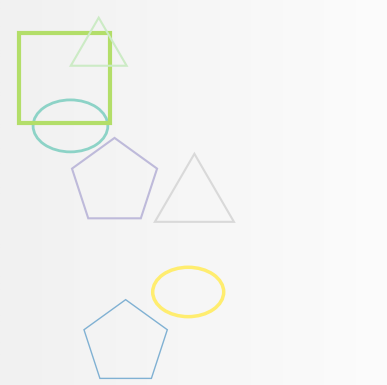[{"shape": "oval", "thickness": 2, "radius": 0.48, "center": [0.182, 0.673]}, {"shape": "pentagon", "thickness": 1.5, "radius": 0.58, "center": [0.296, 0.526]}, {"shape": "pentagon", "thickness": 1, "radius": 0.57, "center": [0.324, 0.109]}, {"shape": "square", "thickness": 3, "radius": 0.59, "center": [0.166, 0.797]}, {"shape": "triangle", "thickness": 1.5, "radius": 0.59, "center": [0.502, 0.483]}, {"shape": "triangle", "thickness": 1.5, "radius": 0.42, "center": [0.255, 0.871]}, {"shape": "oval", "thickness": 2.5, "radius": 0.46, "center": [0.486, 0.242]}]